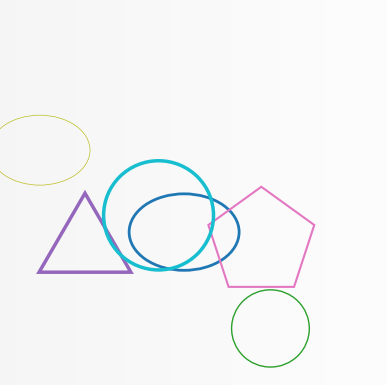[{"shape": "oval", "thickness": 2, "radius": 0.71, "center": [0.475, 0.397]}, {"shape": "circle", "thickness": 1, "radius": 0.5, "center": [0.698, 0.147]}, {"shape": "triangle", "thickness": 2.5, "radius": 0.68, "center": [0.219, 0.361]}, {"shape": "pentagon", "thickness": 1.5, "radius": 0.72, "center": [0.674, 0.371]}, {"shape": "oval", "thickness": 0.5, "radius": 0.65, "center": [0.103, 0.61]}, {"shape": "circle", "thickness": 2.5, "radius": 0.71, "center": [0.409, 0.441]}]